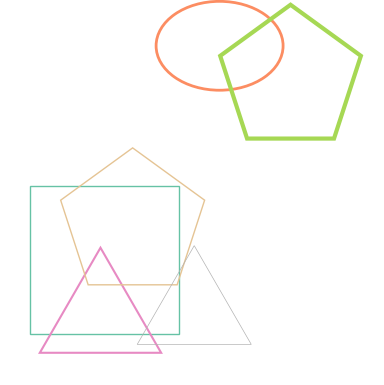[{"shape": "square", "thickness": 1, "radius": 0.97, "center": [0.271, 0.325]}, {"shape": "oval", "thickness": 2, "radius": 0.82, "center": [0.57, 0.881]}, {"shape": "triangle", "thickness": 1.5, "radius": 0.91, "center": [0.261, 0.175]}, {"shape": "pentagon", "thickness": 3, "radius": 0.96, "center": [0.755, 0.796]}, {"shape": "pentagon", "thickness": 1, "radius": 0.98, "center": [0.345, 0.419]}, {"shape": "triangle", "thickness": 0.5, "radius": 0.86, "center": [0.505, 0.191]}]